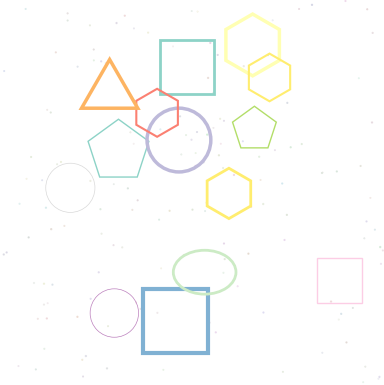[{"shape": "pentagon", "thickness": 1, "radius": 0.41, "center": [0.308, 0.607]}, {"shape": "square", "thickness": 2, "radius": 0.35, "center": [0.485, 0.826]}, {"shape": "hexagon", "thickness": 2.5, "radius": 0.4, "center": [0.656, 0.883]}, {"shape": "circle", "thickness": 2.5, "radius": 0.41, "center": [0.465, 0.636]}, {"shape": "hexagon", "thickness": 1.5, "radius": 0.31, "center": [0.408, 0.707]}, {"shape": "square", "thickness": 3, "radius": 0.42, "center": [0.456, 0.166]}, {"shape": "triangle", "thickness": 2.5, "radius": 0.42, "center": [0.285, 0.761]}, {"shape": "pentagon", "thickness": 1, "radius": 0.3, "center": [0.661, 0.664]}, {"shape": "square", "thickness": 1, "radius": 0.29, "center": [0.881, 0.271]}, {"shape": "circle", "thickness": 0.5, "radius": 0.32, "center": [0.183, 0.512]}, {"shape": "circle", "thickness": 0.5, "radius": 0.31, "center": [0.297, 0.187]}, {"shape": "oval", "thickness": 2, "radius": 0.41, "center": [0.532, 0.293]}, {"shape": "hexagon", "thickness": 2, "radius": 0.33, "center": [0.595, 0.498]}, {"shape": "hexagon", "thickness": 1.5, "radius": 0.31, "center": [0.7, 0.799]}]